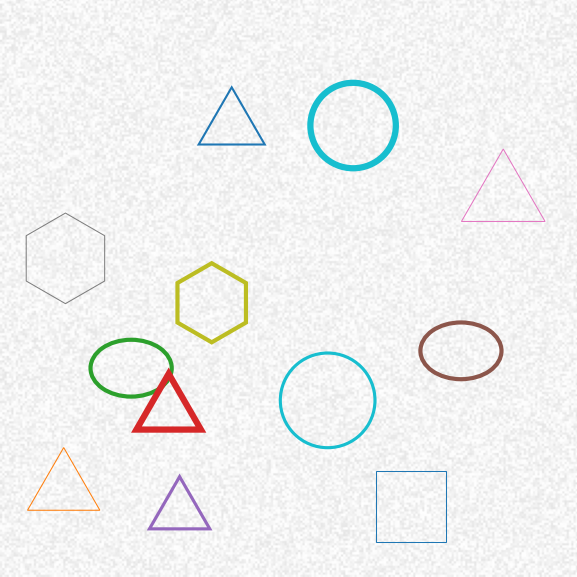[{"shape": "triangle", "thickness": 1, "radius": 0.33, "center": [0.401, 0.782]}, {"shape": "square", "thickness": 0.5, "radius": 0.31, "center": [0.712, 0.123]}, {"shape": "triangle", "thickness": 0.5, "radius": 0.36, "center": [0.11, 0.152]}, {"shape": "oval", "thickness": 2, "radius": 0.35, "center": [0.227, 0.362]}, {"shape": "triangle", "thickness": 3, "radius": 0.32, "center": [0.292, 0.288]}, {"shape": "triangle", "thickness": 1.5, "radius": 0.3, "center": [0.311, 0.113]}, {"shape": "oval", "thickness": 2, "radius": 0.35, "center": [0.798, 0.392]}, {"shape": "triangle", "thickness": 0.5, "radius": 0.42, "center": [0.871, 0.657]}, {"shape": "hexagon", "thickness": 0.5, "radius": 0.39, "center": [0.113, 0.552]}, {"shape": "hexagon", "thickness": 2, "radius": 0.34, "center": [0.367, 0.475]}, {"shape": "circle", "thickness": 1.5, "radius": 0.41, "center": [0.567, 0.306]}, {"shape": "circle", "thickness": 3, "radius": 0.37, "center": [0.611, 0.782]}]